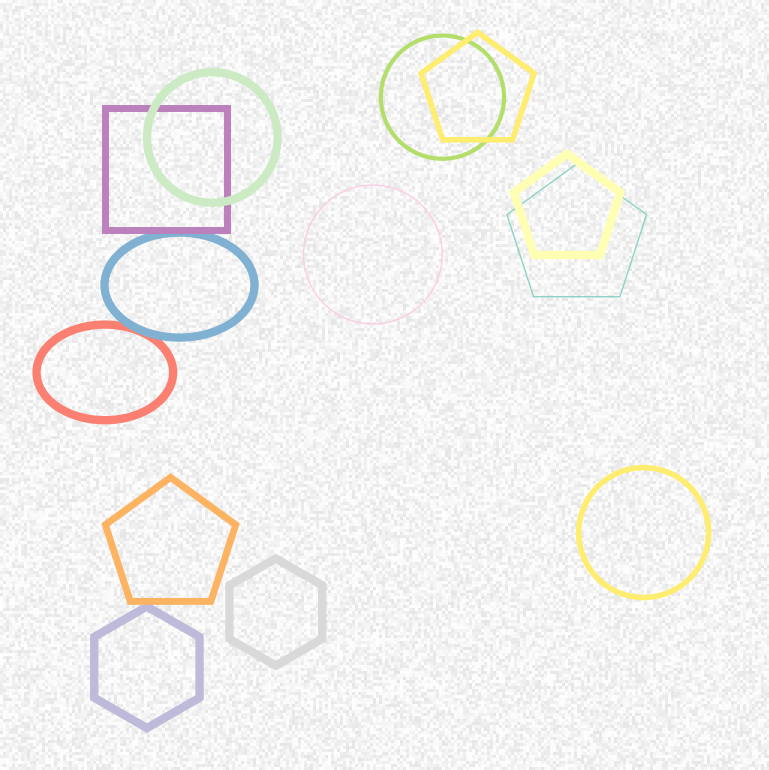[{"shape": "pentagon", "thickness": 0.5, "radius": 0.48, "center": [0.749, 0.692]}, {"shape": "pentagon", "thickness": 3, "radius": 0.36, "center": [0.736, 0.728]}, {"shape": "hexagon", "thickness": 3, "radius": 0.39, "center": [0.191, 0.133]}, {"shape": "oval", "thickness": 3, "radius": 0.44, "center": [0.136, 0.516]}, {"shape": "oval", "thickness": 3, "radius": 0.49, "center": [0.233, 0.63]}, {"shape": "pentagon", "thickness": 2.5, "radius": 0.45, "center": [0.222, 0.291]}, {"shape": "circle", "thickness": 1.5, "radius": 0.4, "center": [0.575, 0.874]}, {"shape": "circle", "thickness": 0.5, "radius": 0.45, "center": [0.484, 0.67]}, {"shape": "hexagon", "thickness": 3, "radius": 0.35, "center": [0.358, 0.205]}, {"shape": "square", "thickness": 2.5, "radius": 0.39, "center": [0.215, 0.781]}, {"shape": "circle", "thickness": 3, "radius": 0.42, "center": [0.276, 0.821]}, {"shape": "circle", "thickness": 2, "radius": 0.42, "center": [0.836, 0.308]}, {"shape": "pentagon", "thickness": 2, "radius": 0.39, "center": [0.62, 0.881]}]